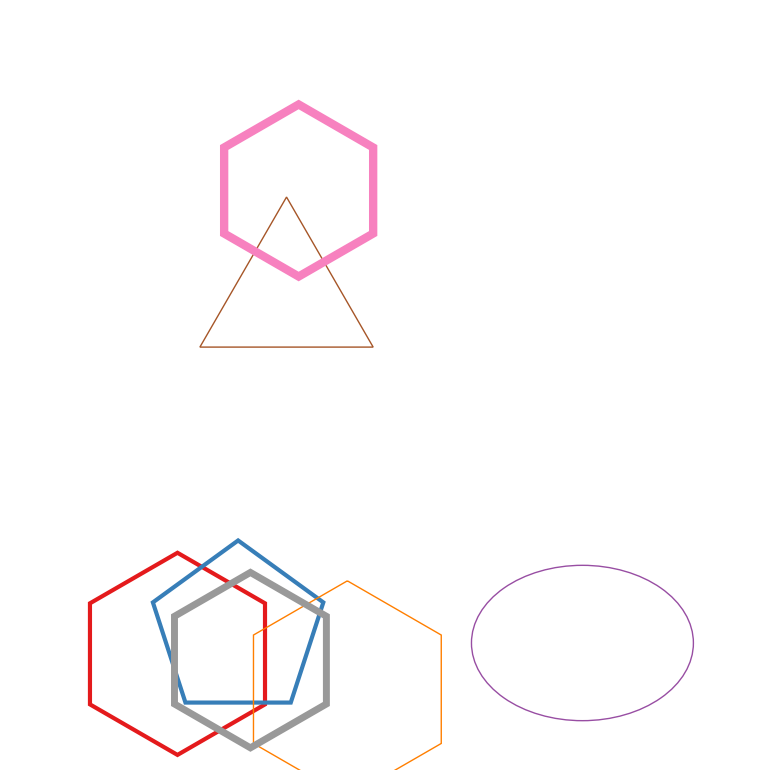[{"shape": "hexagon", "thickness": 1.5, "radius": 0.66, "center": [0.231, 0.151]}, {"shape": "pentagon", "thickness": 1.5, "radius": 0.58, "center": [0.309, 0.182]}, {"shape": "oval", "thickness": 0.5, "radius": 0.72, "center": [0.756, 0.165]}, {"shape": "hexagon", "thickness": 0.5, "radius": 0.7, "center": [0.451, 0.105]}, {"shape": "triangle", "thickness": 0.5, "radius": 0.65, "center": [0.372, 0.614]}, {"shape": "hexagon", "thickness": 3, "radius": 0.56, "center": [0.388, 0.753]}, {"shape": "hexagon", "thickness": 2.5, "radius": 0.57, "center": [0.325, 0.143]}]